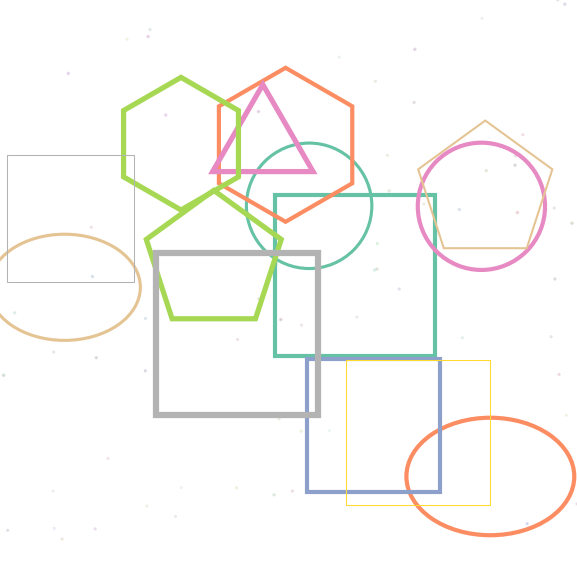[{"shape": "square", "thickness": 2, "radius": 0.69, "center": [0.615, 0.522]}, {"shape": "circle", "thickness": 1.5, "radius": 0.54, "center": [0.535, 0.643]}, {"shape": "oval", "thickness": 2, "radius": 0.73, "center": [0.849, 0.174]}, {"shape": "hexagon", "thickness": 2, "radius": 0.67, "center": [0.495, 0.748]}, {"shape": "square", "thickness": 2, "radius": 0.58, "center": [0.647, 0.263]}, {"shape": "triangle", "thickness": 2.5, "radius": 0.5, "center": [0.455, 0.752]}, {"shape": "circle", "thickness": 2, "radius": 0.55, "center": [0.834, 0.642]}, {"shape": "hexagon", "thickness": 2.5, "radius": 0.57, "center": [0.313, 0.75]}, {"shape": "pentagon", "thickness": 2.5, "radius": 0.61, "center": [0.37, 0.547]}, {"shape": "square", "thickness": 0.5, "radius": 0.62, "center": [0.724, 0.25]}, {"shape": "pentagon", "thickness": 1, "radius": 0.61, "center": [0.84, 0.668]}, {"shape": "oval", "thickness": 1.5, "radius": 0.66, "center": [0.112, 0.502]}, {"shape": "square", "thickness": 3, "radius": 0.7, "center": [0.41, 0.421]}, {"shape": "square", "thickness": 0.5, "radius": 0.55, "center": [0.122, 0.622]}]